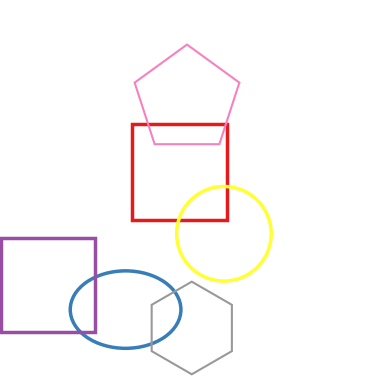[{"shape": "square", "thickness": 2.5, "radius": 0.62, "center": [0.466, 0.553]}, {"shape": "oval", "thickness": 2.5, "radius": 0.72, "center": [0.326, 0.196]}, {"shape": "square", "thickness": 2.5, "radius": 0.61, "center": [0.125, 0.259]}, {"shape": "circle", "thickness": 2.5, "radius": 0.61, "center": [0.582, 0.393]}, {"shape": "pentagon", "thickness": 1.5, "radius": 0.72, "center": [0.486, 0.741]}, {"shape": "hexagon", "thickness": 1.5, "radius": 0.6, "center": [0.498, 0.148]}]